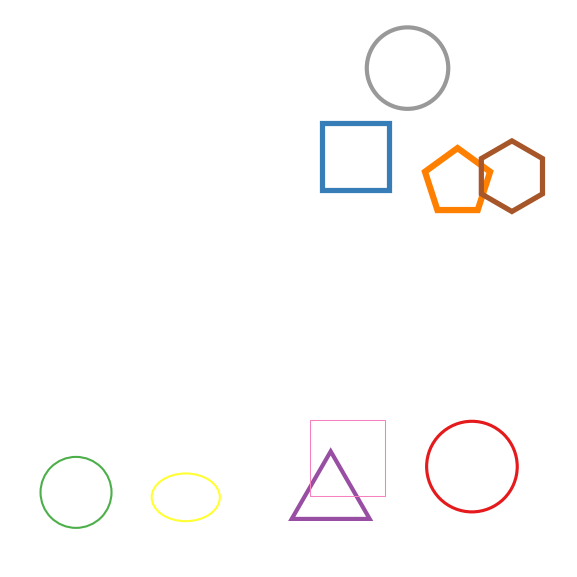[{"shape": "circle", "thickness": 1.5, "radius": 0.39, "center": [0.817, 0.191]}, {"shape": "square", "thickness": 2.5, "radius": 0.29, "center": [0.616, 0.728]}, {"shape": "circle", "thickness": 1, "radius": 0.31, "center": [0.132, 0.147]}, {"shape": "triangle", "thickness": 2, "radius": 0.39, "center": [0.573, 0.14]}, {"shape": "pentagon", "thickness": 3, "radius": 0.3, "center": [0.792, 0.683]}, {"shape": "oval", "thickness": 1, "radius": 0.3, "center": [0.322, 0.138]}, {"shape": "hexagon", "thickness": 2.5, "radius": 0.31, "center": [0.886, 0.694]}, {"shape": "square", "thickness": 0.5, "radius": 0.33, "center": [0.601, 0.206]}, {"shape": "circle", "thickness": 2, "radius": 0.35, "center": [0.706, 0.881]}]